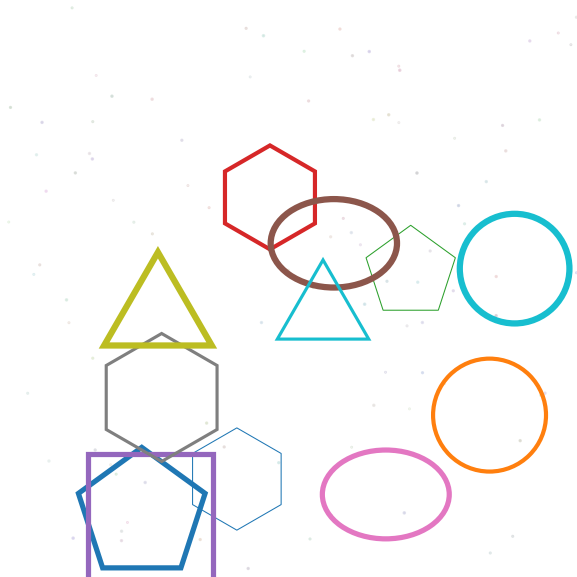[{"shape": "pentagon", "thickness": 2.5, "radius": 0.58, "center": [0.245, 0.109]}, {"shape": "hexagon", "thickness": 0.5, "radius": 0.44, "center": [0.41, 0.17]}, {"shape": "circle", "thickness": 2, "radius": 0.49, "center": [0.848, 0.28]}, {"shape": "pentagon", "thickness": 0.5, "radius": 0.41, "center": [0.711, 0.528]}, {"shape": "hexagon", "thickness": 2, "radius": 0.45, "center": [0.467, 0.657]}, {"shape": "square", "thickness": 2.5, "radius": 0.54, "center": [0.261, 0.106]}, {"shape": "oval", "thickness": 3, "radius": 0.55, "center": [0.578, 0.578]}, {"shape": "oval", "thickness": 2.5, "radius": 0.55, "center": [0.668, 0.143]}, {"shape": "hexagon", "thickness": 1.5, "radius": 0.55, "center": [0.28, 0.311]}, {"shape": "triangle", "thickness": 3, "radius": 0.54, "center": [0.273, 0.455]}, {"shape": "triangle", "thickness": 1.5, "radius": 0.46, "center": [0.559, 0.458]}, {"shape": "circle", "thickness": 3, "radius": 0.47, "center": [0.891, 0.534]}]